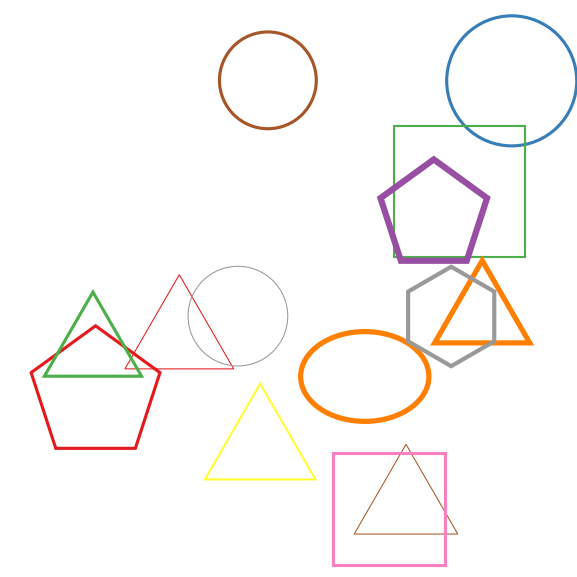[{"shape": "triangle", "thickness": 0.5, "radius": 0.54, "center": [0.31, 0.415]}, {"shape": "pentagon", "thickness": 1.5, "radius": 0.59, "center": [0.165, 0.318]}, {"shape": "circle", "thickness": 1.5, "radius": 0.56, "center": [0.886, 0.859]}, {"shape": "square", "thickness": 1, "radius": 0.57, "center": [0.795, 0.667]}, {"shape": "triangle", "thickness": 1.5, "radius": 0.49, "center": [0.161, 0.396]}, {"shape": "pentagon", "thickness": 3, "radius": 0.48, "center": [0.751, 0.626]}, {"shape": "triangle", "thickness": 2.5, "radius": 0.48, "center": [0.835, 0.453]}, {"shape": "oval", "thickness": 2.5, "radius": 0.56, "center": [0.632, 0.347]}, {"shape": "triangle", "thickness": 1, "radius": 0.55, "center": [0.451, 0.224]}, {"shape": "triangle", "thickness": 0.5, "radius": 0.52, "center": [0.703, 0.126]}, {"shape": "circle", "thickness": 1.5, "radius": 0.42, "center": [0.464, 0.86]}, {"shape": "square", "thickness": 1.5, "radius": 0.48, "center": [0.674, 0.117]}, {"shape": "hexagon", "thickness": 2, "radius": 0.43, "center": [0.781, 0.451]}, {"shape": "circle", "thickness": 0.5, "radius": 0.43, "center": [0.412, 0.452]}]